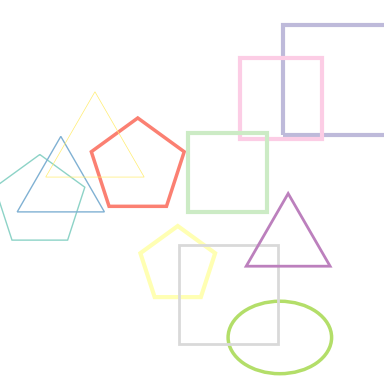[{"shape": "pentagon", "thickness": 1, "radius": 0.61, "center": [0.103, 0.476]}, {"shape": "pentagon", "thickness": 3, "radius": 0.51, "center": [0.462, 0.311]}, {"shape": "square", "thickness": 3, "radius": 0.72, "center": [0.88, 0.792]}, {"shape": "pentagon", "thickness": 2.5, "radius": 0.63, "center": [0.358, 0.567]}, {"shape": "triangle", "thickness": 1, "radius": 0.65, "center": [0.158, 0.515]}, {"shape": "oval", "thickness": 2.5, "radius": 0.67, "center": [0.727, 0.123]}, {"shape": "square", "thickness": 3, "radius": 0.53, "center": [0.731, 0.744]}, {"shape": "square", "thickness": 2, "radius": 0.64, "center": [0.593, 0.235]}, {"shape": "triangle", "thickness": 2, "radius": 0.63, "center": [0.748, 0.371]}, {"shape": "square", "thickness": 3, "radius": 0.51, "center": [0.591, 0.552]}, {"shape": "triangle", "thickness": 0.5, "radius": 0.74, "center": [0.247, 0.614]}]